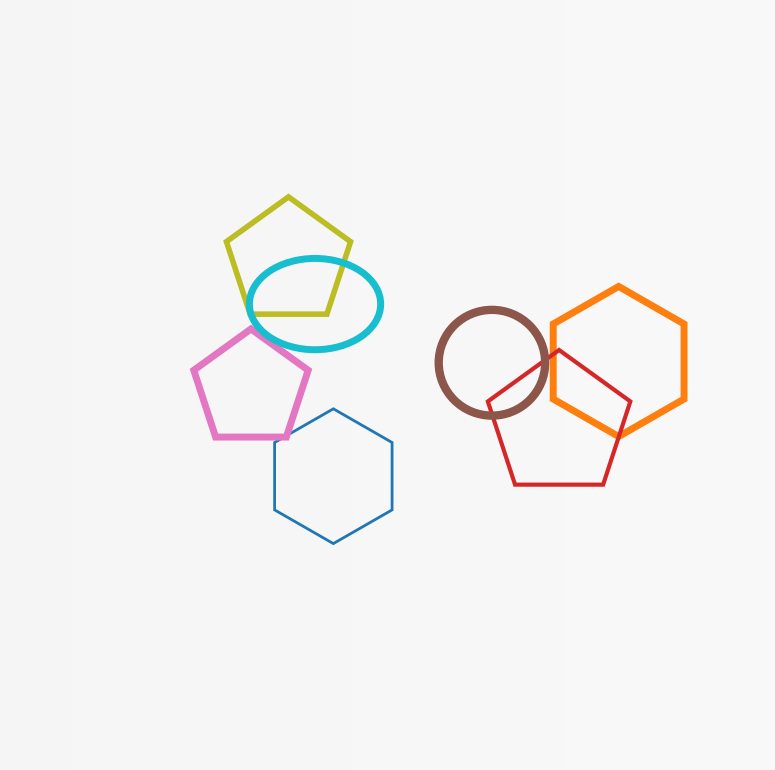[{"shape": "hexagon", "thickness": 1, "radius": 0.44, "center": [0.43, 0.382]}, {"shape": "hexagon", "thickness": 2.5, "radius": 0.49, "center": [0.798, 0.531]}, {"shape": "pentagon", "thickness": 1.5, "radius": 0.48, "center": [0.721, 0.449]}, {"shape": "circle", "thickness": 3, "radius": 0.34, "center": [0.635, 0.529]}, {"shape": "pentagon", "thickness": 2.5, "radius": 0.39, "center": [0.324, 0.495]}, {"shape": "pentagon", "thickness": 2, "radius": 0.42, "center": [0.372, 0.66]}, {"shape": "oval", "thickness": 2.5, "radius": 0.42, "center": [0.406, 0.605]}]